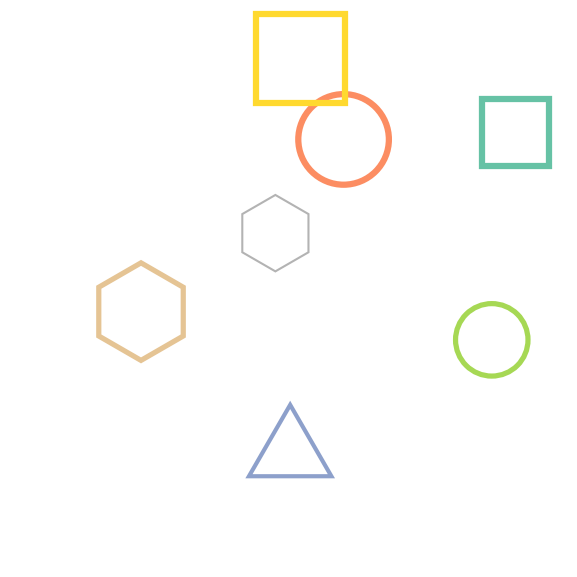[{"shape": "square", "thickness": 3, "radius": 0.29, "center": [0.892, 0.769]}, {"shape": "circle", "thickness": 3, "radius": 0.39, "center": [0.595, 0.758]}, {"shape": "triangle", "thickness": 2, "radius": 0.41, "center": [0.502, 0.216]}, {"shape": "circle", "thickness": 2.5, "radius": 0.31, "center": [0.852, 0.411]}, {"shape": "square", "thickness": 3, "radius": 0.39, "center": [0.521, 0.898]}, {"shape": "hexagon", "thickness": 2.5, "radius": 0.42, "center": [0.244, 0.46]}, {"shape": "hexagon", "thickness": 1, "radius": 0.33, "center": [0.477, 0.595]}]